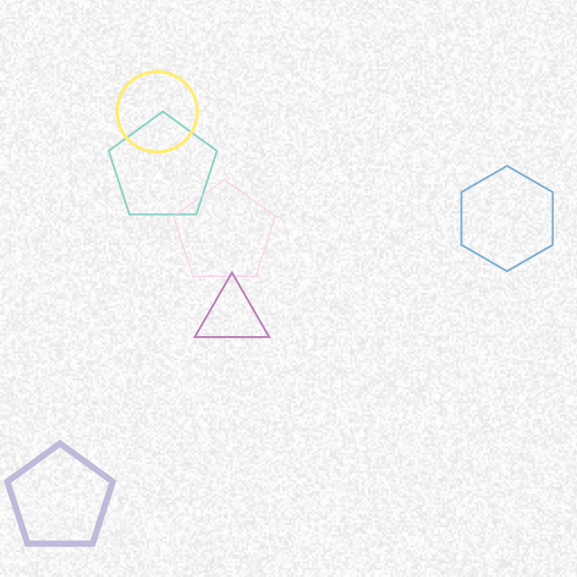[{"shape": "pentagon", "thickness": 1, "radius": 0.49, "center": [0.282, 0.707]}, {"shape": "pentagon", "thickness": 3, "radius": 0.48, "center": [0.104, 0.135]}, {"shape": "hexagon", "thickness": 1, "radius": 0.46, "center": [0.878, 0.621]}, {"shape": "pentagon", "thickness": 0.5, "radius": 0.46, "center": [0.388, 0.596]}, {"shape": "triangle", "thickness": 1, "radius": 0.37, "center": [0.402, 0.453]}, {"shape": "circle", "thickness": 1.5, "radius": 0.35, "center": [0.272, 0.805]}]